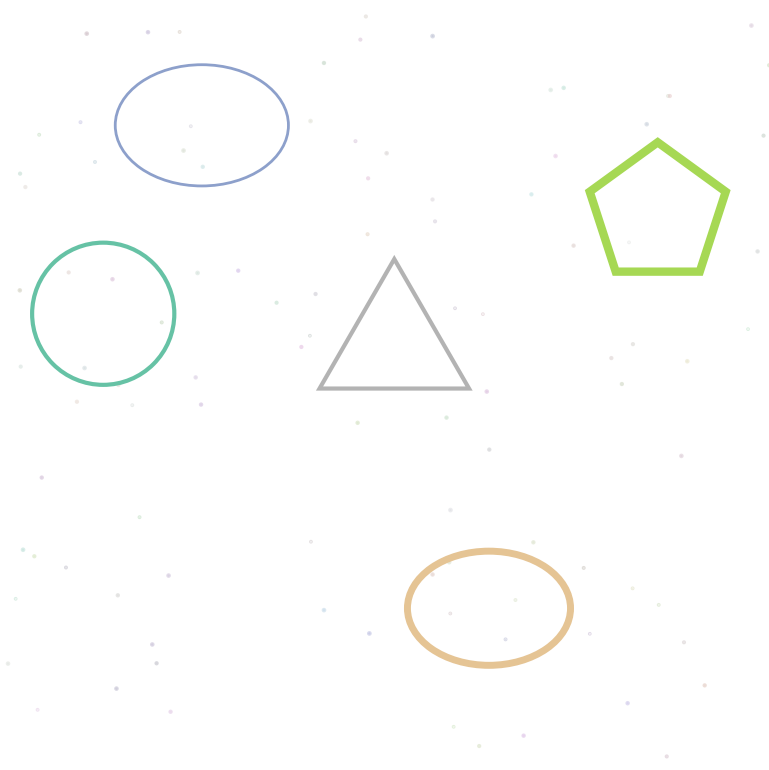[{"shape": "circle", "thickness": 1.5, "radius": 0.46, "center": [0.134, 0.593]}, {"shape": "oval", "thickness": 1, "radius": 0.56, "center": [0.262, 0.837]}, {"shape": "pentagon", "thickness": 3, "radius": 0.46, "center": [0.854, 0.722]}, {"shape": "oval", "thickness": 2.5, "radius": 0.53, "center": [0.635, 0.21]}, {"shape": "triangle", "thickness": 1.5, "radius": 0.56, "center": [0.512, 0.551]}]